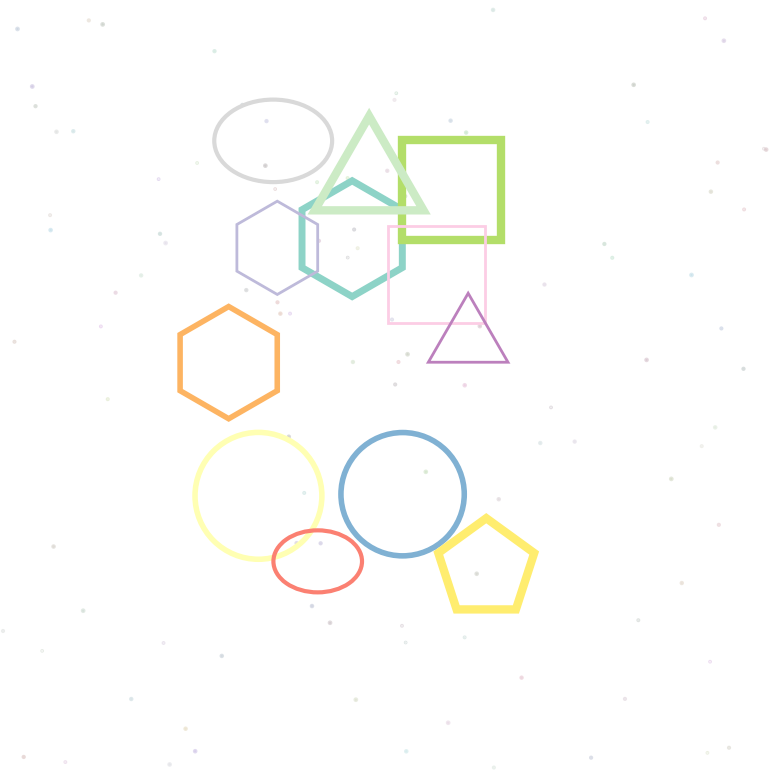[{"shape": "hexagon", "thickness": 2.5, "radius": 0.38, "center": [0.457, 0.69]}, {"shape": "circle", "thickness": 2, "radius": 0.41, "center": [0.336, 0.356]}, {"shape": "hexagon", "thickness": 1, "radius": 0.3, "center": [0.36, 0.678]}, {"shape": "oval", "thickness": 1.5, "radius": 0.29, "center": [0.413, 0.271]}, {"shape": "circle", "thickness": 2, "radius": 0.4, "center": [0.523, 0.358]}, {"shape": "hexagon", "thickness": 2, "radius": 0.36, "center": [0.297, 0.529]}, {"shape": "square", "thickness": 3, "radius": 0.32, "center": [0.586, 0.753]}, {"shape": "square", "thickness": 1, "radius": 0.31, "center": [0.567, 0.643]}, {"shape": "oval", "thickness": 1.5, "radius": 0.38, "center": [0.355, 0.817]}, {"shape": "triangle", "thickness": 1, "radius": 0.3, "center": [0.608, 0.559]}, {"shape": "triangle", "thickness": 3, "radius": 0.41, "center": [0.479, 0.768]}, {"shape": "pentagon", "thickness": 3, "radius": 0.33, "center": [0.631, 0.262]}]